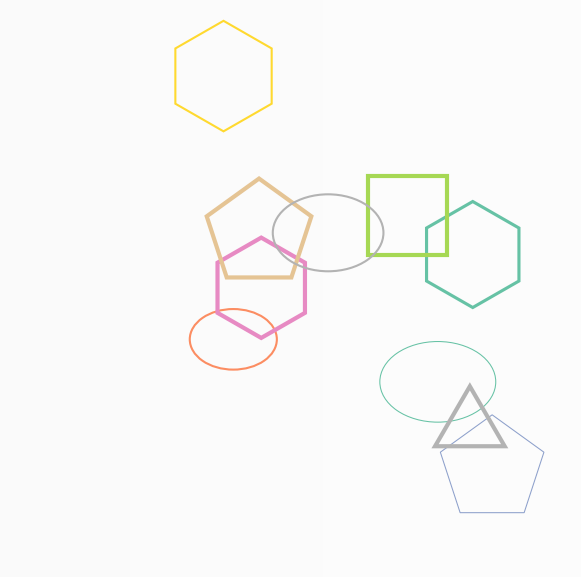[{"shape": "oval", "thickness": 0.5, "radius": 0.5, "center": [0.753, 0.338]}, {"shape": "hexagon", "thickness": 1.5, "radius": 0.46, "center": [0.813, 0.558]}, {"shape": "oval", "thickness": 1, "radius": 0.37, "center": [0.401, 0.412]}, {"shape": "pentagon", "thickness": 0.5, "radius": 0.47, "center": [0.847, 0.187]}, {"shape": "hexagon", "thickness": 2, "radius": 0.43, "center": [0.449, 0.501]}, {"shape": "square", "thickness": 2, "radius": 0.34, "center": [0.701, 0.626]}, {"shape": "hexagon", "thickness": 1, "radius": 0.48, "center": [0.385, 0.867]}, {"shape": "pentagon", "thickness": 2, "radius": 0.47, "center": [0.446, 0.595]}, {"shape": "oval", "thickness": 1, "radius": 0.48, "center": [0.564, 0.596]}, {"shape": "triangle", "thickness": 2, "radius": 0.35, "center": [0.808, 0.261]}]